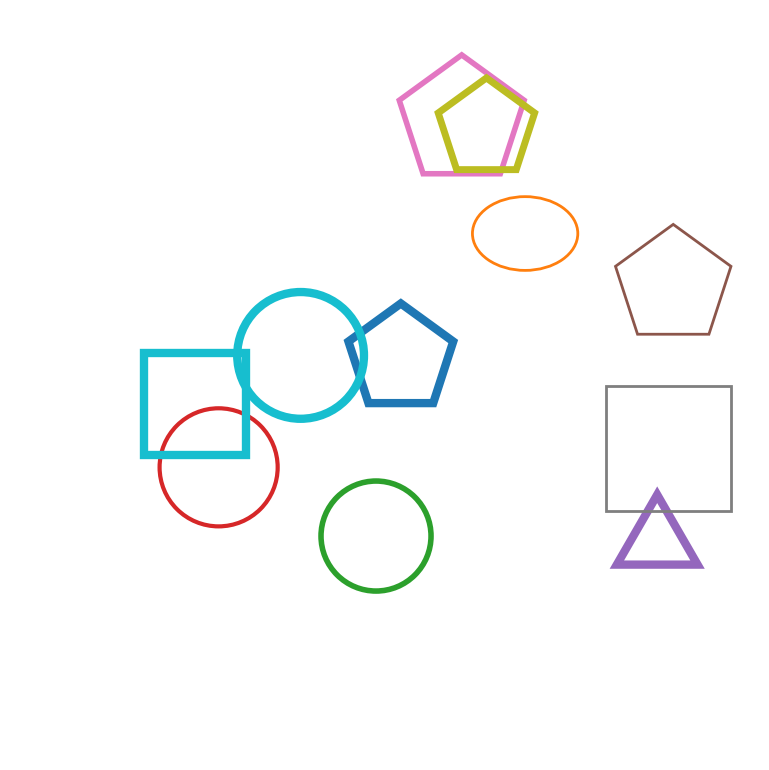[{"shape": "pentagon", "thickness": 3, "radius": 0.36, "center": [0.521, 0.534]}, {"shape": "oval", "thickness": 1, "radius": 0.34, "center": [0.682, 0.697]}, {"shape": "circle", "thickness": 2, "radius": 0.36, "center": [0.488, 0.304]}, {"shape": "circle", "thickness": 1.5, "radius": 0.38, "center": [0.284, 0.393]}, {"shape": "triangle", "thickness": 3, "radius": 0.3, "center": [0.854, 0.297]}, {"shape": "pentagon", "thickness": 1, "radius": 0.39, "center": [0.874, 0.63]}, {"shape": "pentagon", "thickness": 2, "radius": 0.43, "center": [0.6, 0.843]}, {"shape": "square", "thickness": 1, "radius": 0.41, "center": [0.869, 0.418]}, {"shape": "pentagon", "thickness": 2.5, "radius": 0.33, "center": [0.632, 0.833]}, {"shape": "circle", "thickness": 3, "radius": 0.41, "center": [0.39, 0.538]}, {"shape": "square", "thickness": 3, "radius": 0.33, "center": [0.253, 0.475]}]